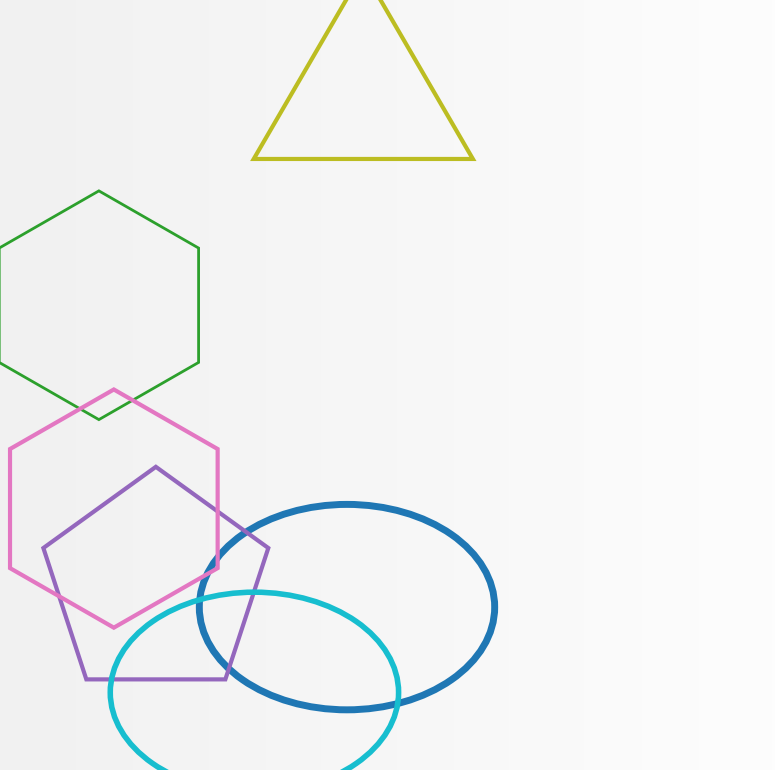[{"shape": "oval", "thickness": 2.5, "radius": 0.95, "center": [0.448, 0.212]}, {"shape": "hexagon", "thickness": 1, "radius": 0.74, "center": [0.128, 0.604]}, {"shape": "pentagon", "thickness": 1.5, "radius": 0.76, "center": [0.201, 0.241]}, {"shape": "hexagon", "thickness": 1.5, "radius": 0.77, "center": [0.147, 0.34]}, {"shape": "triangle", "thickness": 1.5, "radius": 0.82, "center": [0.469, 0.875]}, {"shape": "oval", "thickness": 2, "radius": 0.93, "center": [0.328, 0.101]}]